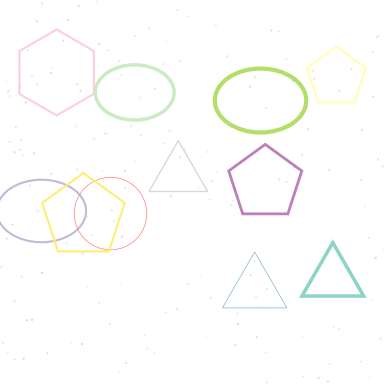[{"shape": "triangle", "thickness": 2.5, "radius": 0.46, "center": [0.864, 0.277]}, {"shape": "pentagon", "thickness": 1.5, "radius": 0.4, "center": [0.874, 0.799]}, {"shape": "oval", "thickness": 1.5, "radius": 0.58, "center": [0.108, 0.452]}, {"shape": "circle", "thickness": 0.5, "radius": 0.47, "center": [0.287, 0.445]}, {"shape": "triangle", "thickness": 0.5, "radius": 0.48, "center": [0.661, 0.249]}, {"shape": "oval", "thickness": 3, "radius": 0.59, "center": [0.677, 0.739]}, {"shape": "hexagon", "thickness": 1.5, "radius": 0.56, "center": [0.147, 0.812]}, {"shape": "triangle", "thickness": 1, "radius": 0.44, "center": [0.463, 0.547]}, {"shape": "pentagon", "thickness": 2, "radius": 0.5, "center": [0.689, 0.525]}, {"shape": "oval", "thickness": 2.5, "radius": 0.51, "center": [0.35, 0.76]}, {"shape": "pentagon", "thickness": 1.5, "radius": 0.56, "center": [0.217, 0.438]}]